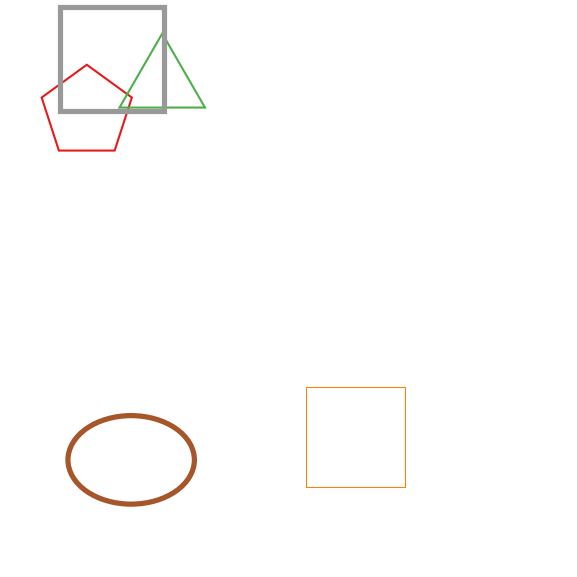[{"shape": "pentagon", "thickness": 1, "radius": 0.41, "center": [0.15, 0.805]}, {"shape": "triangle", "thickness": 1, "radius": 0.43, "center": [0.281, 0.856]}, {"shape": "square", "thickness": 0.5, "radius": 0.43, "center": [0.616, 0.242]}, {"shape": "oval", "thickness": 2.5, "radius": 0.55, "center": [0.227, 0.203]}, {"shape": "square", "thickness": 2.5, "radius": 0.45, "center": [0.194, 0.897]}]